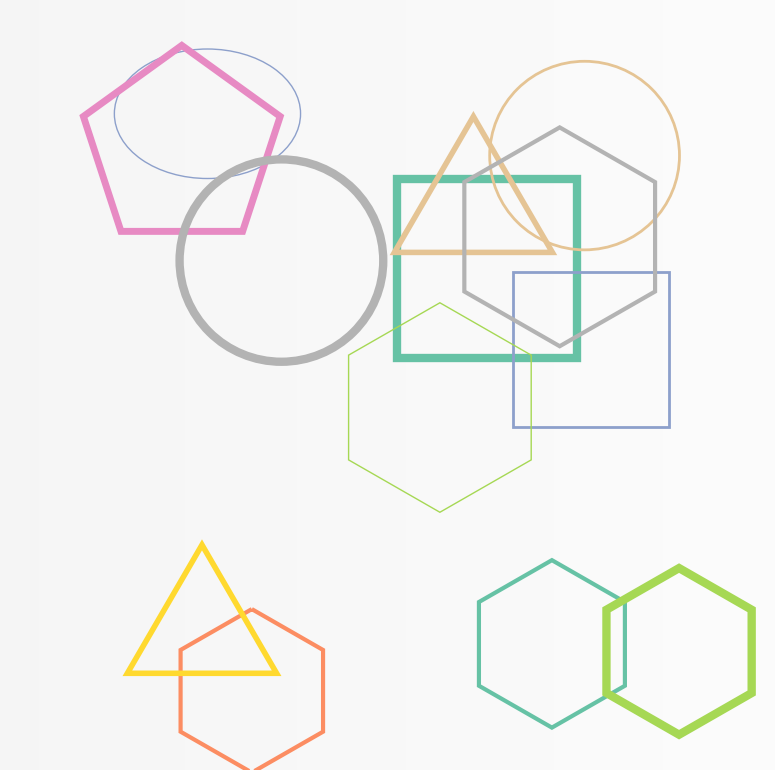[{"shape": "hexagon", "thickness": 1.5, "radius": 0.54, "center": [0.712, 0.164]}, {"shape": "square", "thickness": 3, "radius": 0.58, "center": [0.629, 0.651]}, {"shape": "hexagon", "thickness": 1.5, "radius": 0.53, "center": [0.325, 0.103]}, {"shape": "square", "thickness": 1, "radius": 0.5, "center": [0.763, 0.546]}, {"shape": "oval", "thickness": 0.5, "radius": 0.6, "center": [0.268, 0.852]}, {"shape": "pentagon", "thickness": 2.5, "radius": 0.67, "center": [0.235, 0.808]}, {"shape": "hexagon", "thickness": 3, "radius": 0.54, "center": [0.876, 0.154]}, {"shape": "hexagon", "thickness": 0.5, "radius": 0.68, "center": [0.568, 0.471]}, {"shape": "triangle", "thickness": 2, "radius": 0.56, "center": [0.261, 0.181]}, {"shape": "triangle", "thickness": 2, "radius": 0.59, "center": [0.611, 0.731]}, {"shape": "circle", "thickness": 1, "radius": 0.61, "center": [0.754, 0.798]}, {"shape": "hexagon", "thickness": 1.5, "radius": 0.71, "center": [0.722, 0.692]}, {"shape": "circle", "thickness": 3, "radius": 0.66, "center": [0.363, 0.662]}]